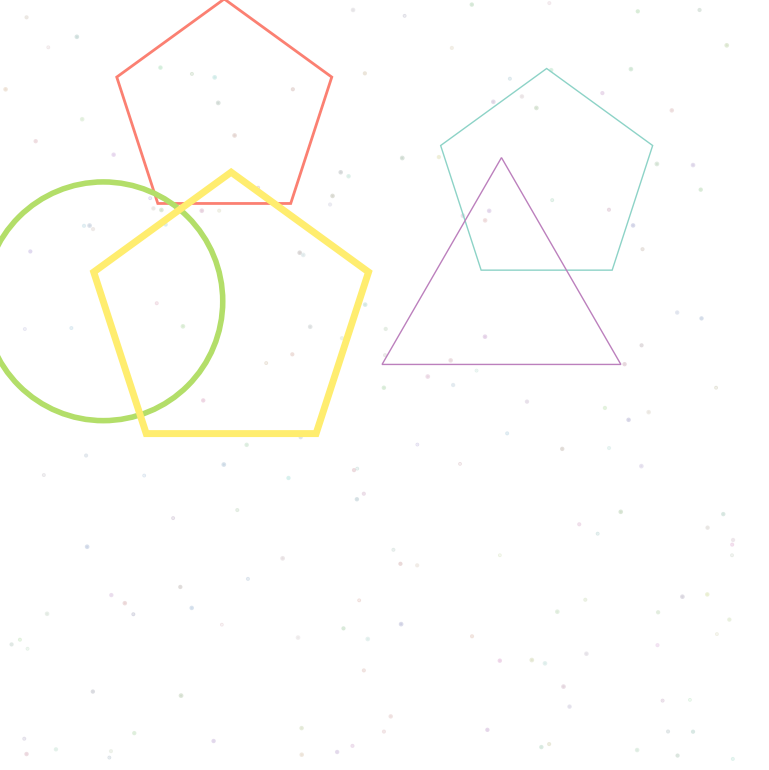[{"shape": "pentagon", "thickness": 0.5, "radius": 0.72, "center": [0.71, 0.766]}, {"shape": "pentagon", "thickness": 1, "radius": 0.73, "center": [0.291, 0.855]}, {"shape": "circle", "thickness": 2, "radius": 0.78, "center": [0.134, 0.609]}, {"shape": "triangle", "thickness": 0.5, "radius": 0.9, "center": [0.651, 0.616]}, {"shape": "pentagon", "thickness": 2.5, "radius": 0.94, "center": [0.3, 0.589]}]